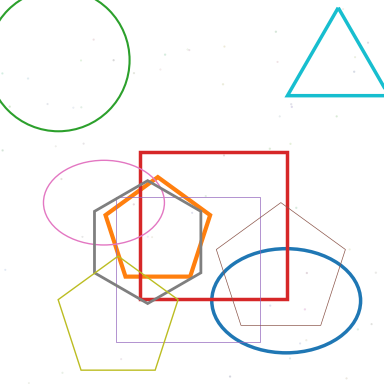[{"shape": "oval", "thickness": 2.5, "radius": 0.97, "center": [0.743, 0.219]}, {"shape": "pentagon", "thickness": 3, "radius": 0.71, "center": [0.41, 0.397]}, {"shape": "circle", "thickness": 1.5, "radius": 0.92, "center": [0.152, 0.844]}, {"shape": "square", "thickness": 2.5, "radius": 0.95, "center": [0.555, 0.415]}, {"shape": "square", "thickness": 0.5, "radius": 0.94, "center": [0.489, 0.3]}, {"shape": "pentagon", "thickness": 0.5, "radius": 0.88, "center": [0.73, 0.297]}, {"shape": "oval", "thickness": 1, "radius": 0.79, "center": [0.27, 0.474]}, {"shape": "hexagon", "thickness": 2, "radius": 0.8, "center": [0.384, 0.371]}, {"shape": "pentagon", "thickness": 1, "radius": 0.82, "center": [0.307, 0.171]}, {"shape": "triangle", "thickness": 2.5, "radius": 0.76, "center": [0.879, 0.828]}]